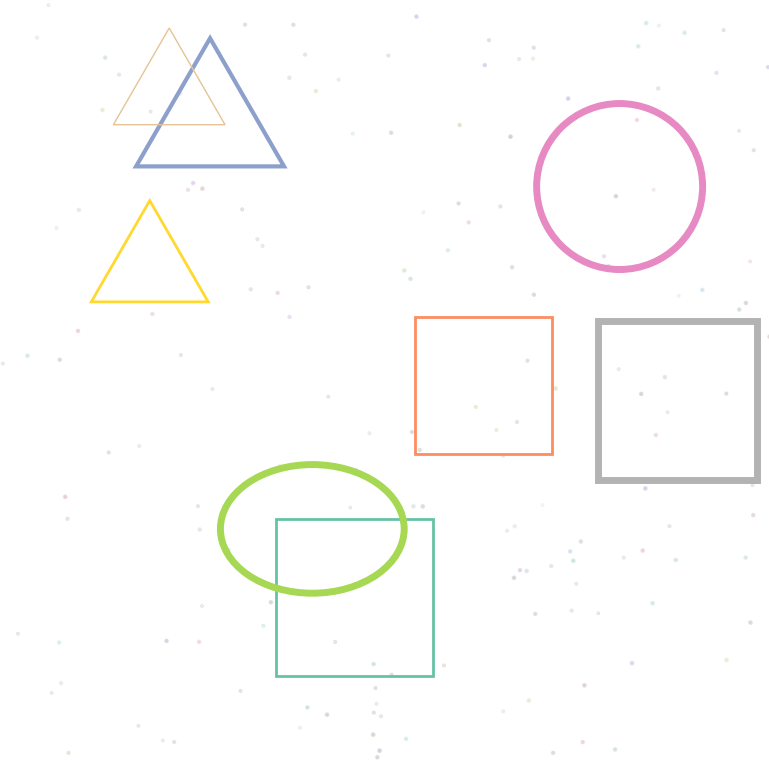[{"shape": "square", "thickness": 1, "radius": 0.51, "center": [0.46, 0.224]}, {"shape": "square", "thickness": 1, "radius": 0.45, "center": [0.628, 0.499]}, {"shape": "triangle", "thickness": 1.5, "radius": 0.55, "center": [0.273, 0.839]}, {"shape": "circle", "thickness": 2.5, "radius": 0.54, "center": [0.805, 0.758]}, {"shape": "oval", "thickness": 2.5, "radius": 0.6, "center": [0.406, 0.313]}, {"shape": "triangle", "thickness": 1, "radius": 0.44, "center": [0.194, 0.652]}, {"shape": "triangle", "thickness": 0.5, "radius": 0.42, "center": [0.22, 0.88]}, {"shape": "square", "thickness": 2.5, "radius": 0.52, "center": [0.88, 0.48]}]